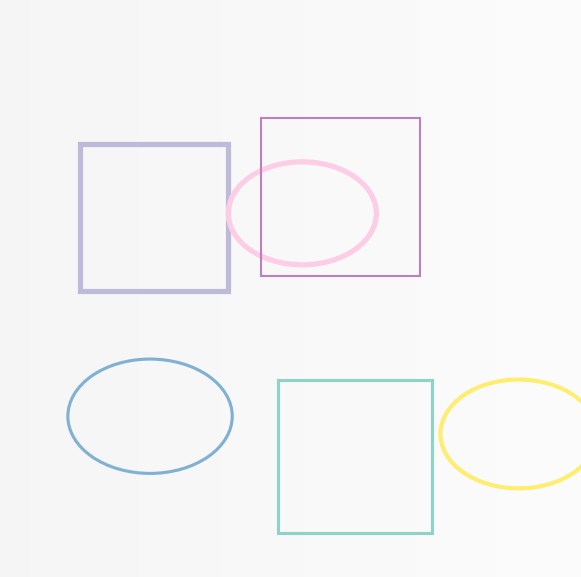[{"shape": "square", "thickness": 1.5, "radius": 0.66, "center": [0.611, 0.208]}, {"shape": "square", "thickness": 2.5, "radius": 0.64, "center": [0.265, 0.623]}, {"shape": "oval", "thickness": 1.5, "radius": 0.71, "center": [0.258, 0.278]}, {"shape": "oval", "thickness": 2.5, "radius": 0.64, "center": [0.52, 0.63]}, {"shape": "square", "thickness": 1, "radius": 0.69, "center": [0.586, 0.657]}, {"shape": "oval", "thickness": 2, "radius": 0.67, "center": [0.892, 0.248]}]